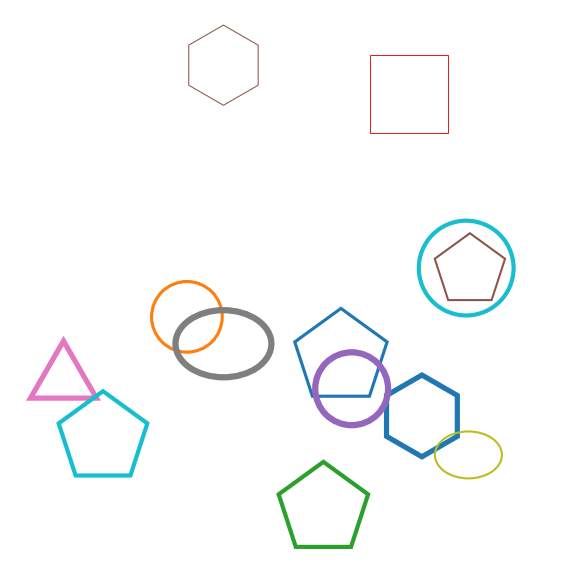[{"shape": "hexagon", "thickness": 2.5, "radius": 0.35, "center": [0.731, 0.279]}, {"shape": "pentagon", "thickness": 1.5, "radius": 0.42, "center": [0.59, 0.381]}, {"shape": "circle", "thickness": 1.5, "radius": 0.31, "center": [0.324, 0.451]}, {"shape": "pentagon", "thickness": 2, "radius": 0.41, "center": [0.56, 0.118]}, {"shape": "square", "thickness": 0.5, "radius": 0.34, "center": [0.708, 0.837]}, {"shape": "circle", "thickness": 3, "radius": 0.32, "center": [0.609, 0.326]}, {"shape": "hexagon", "thickness": 0.5, "radius": 0.35, "center": [0.387, 0.886]}, {"shape": "pentagon", "thickness": 1, "radius": 0.32, "center": [0.814, 0.531]}, {"shape": "triangle", "thickness": 2.5, "radius": 0.33, "center": [0.11, 0.343]}, {"shape": "oval", "thickness": 3, "radius": 0.42, "center": [0.387, 0.404]}, {"shape": "oval", "thickness": 1, "radius": 0.29, "center": [0.811, 0.211]}, {"shape": "circle", "thickness": 2, "radius": 0.41, "center": [0.807, 0.535]}, {"shape": "pentagon", "thickness": 2, "radius": 0.4, "center": [0.178, 0.241]}]